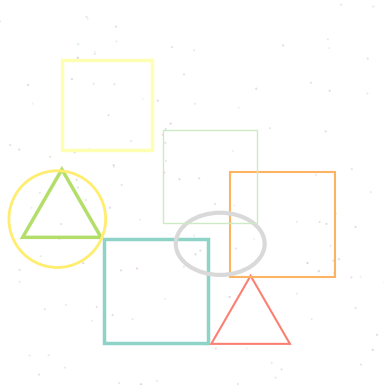[{"shape": "square", "thickness": 2.5, "radius": 0.67, "center": [0.405, 0.245]}, {"shape": "square", "thickness": 2.5, "radius": 0.58, "center": [0.279, 0.728]}, {"shape": "triangle", "thickness": 1.5, "radius": 0.59, "center": [0.651, 0.166]}, {"shape": "square", "thickness": 1.5, "radius": 0.68, "center": [0.733, 0.418]}, {"shape": "triangle", "thickness": 2.5, "radius": 0.59, "center": [0.161, 0.442]}, {"shape": "oval", "thickness": 3, "radius": 0.58, "center": [0.572, 0.367]}, {"shape": "square", "thickness": 1, "radius": 0.61, "center": [0.546, 0.541]}, {"shape": "circle", "thickness": 2, "radius": 0.63, "center": [0.149, 0.431]}]